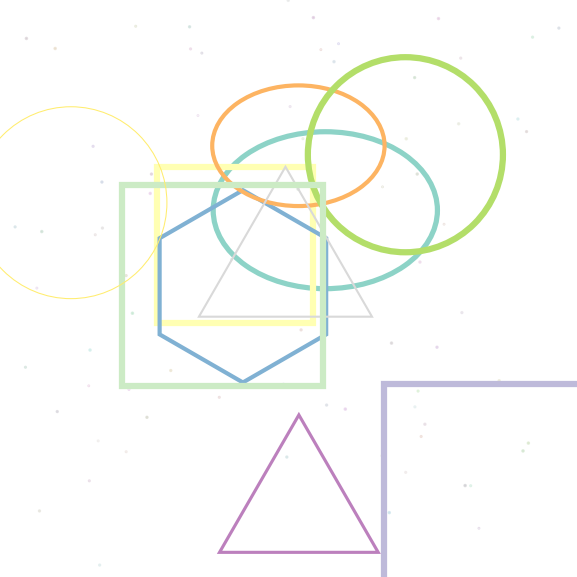[{"shape": "oval", "thickness": 2.5, "radius": 0.97, "center": [0.563, 0.635]}, {"shape": "square", "thickness": 3, "radius": 0.68, "center": [0.407, 0.575]}, {"shape": "square", "thickness": 3, "radius": 0.94, "center": [0.853, 0.145]}, {"shape": "hexagon", "thickness": 2, "radius": 0.83, "center": [0.421, 0.503]}, {"shape": "oval", "thickness": 2, "radius": 0.75, "center": [0.517, 0.747]}, {"shape": "circle", "thickness": 3, "radius": 0.84, "center": [0.702, 0.731]}, {"shape": "triangle", "thickness": 1, "radius": 0.87, "center": [0.494, 0.537]}, {"shape": "triangle", "thickness": 1.5, "radius": 0.79, "center": [0.518, 0.122]}, {"shape": "square", "thickness": 3, "radius": 0.87, "center": [0.385, 0.505]}, {"shape": "circle", "thickness": 0.5, "radius": 0.83, "center": [0.123, 0.648]}]